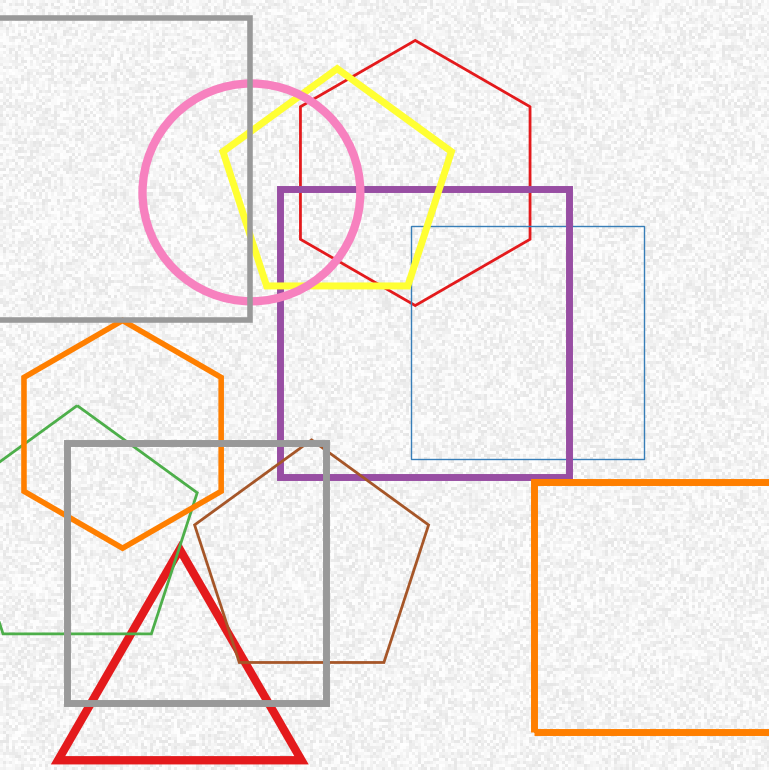[{"shape": "triangle", "thickness": 3, "radius": 0.91, "center": [0.233, 0.104]}, {"shape": "hexagon", "thickness": 1, "radius": 0.86, "center": [0.539, 0.775]}, {"shape": "square", "thickness": 0.5, "radius": 0.76, "center": [0.685, 0.555]}, {"shape": "pentagon", "thickness": 1, "radius": 0.82, "center": [0.1, 0.309]}, {"shape": "square", "thickness": 2.5, "radius": 0.94, "center": [0.551, 0.568]}, {"shape": "hexagon", "thickness": 2, "radius": 0.74, "center": [0.159, 0.436]}, {"shape": "square", "thickness": 2.5, "radius": 0.81, "center": [0.857, 0.212]}, {"shape": "pentagon", "thickness": 2.5, "radius": 0.78, "center": [0.438, 0.755]}, {"shape": "pentagon", "thickness": 1, "radius": 0.8, "center": [0.405, 0.269]}, {"shape": "circle", "thickness": 3, "radius": 0.71, "center": [0.327, 0.75]}, {"shape": "square", "thickness": 2, "radius": 0.98, "center": [0.128, 0.78]}, {"shape": "square", "thickness": 2.5, "radius": 0.84, "center": [0.255, 0.256]}]